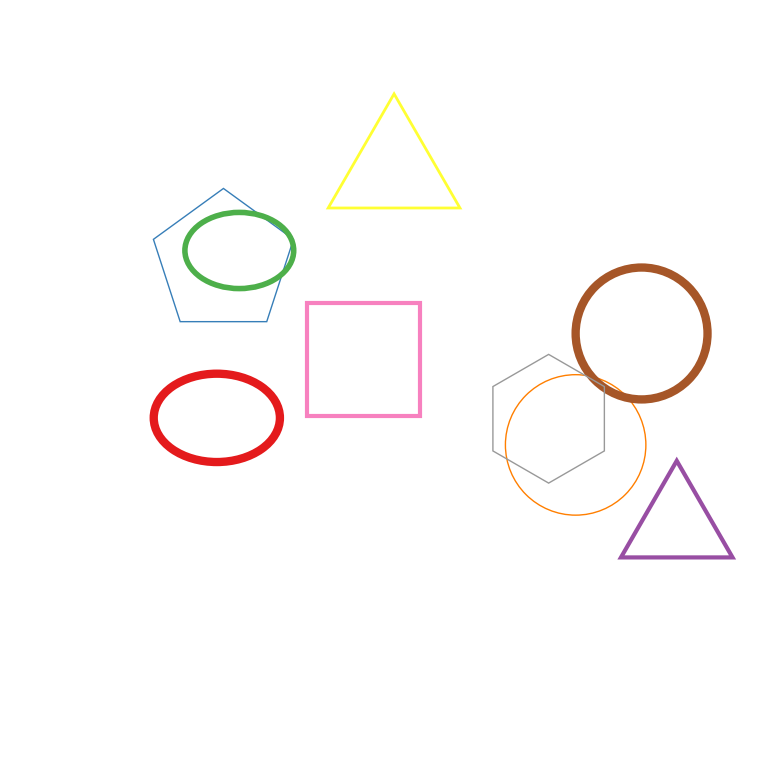[{"shape": "oval", "thickness": 3, "radius": 0.41, "center": [0.282, 0.457]}, {"shape": "pentagon", "thickness": 0.5, "radius": 0.48, "center": [0.29, 0.66]}, {"shape": "oval", "thickness": 2, "radius": 0.35, "center": [0.311, 0.675]}, {"shape": "triangle", "thickness": 1.5, "radius": 0.42, "center": [0.879, 0.318]}, {"shape": "circle", "thickness": 0.5, "radius": 0.46, "center": [0.748, 0.422]}, {"shape": "triangle", "thickness": 1, "radius": 0.49, "center": [0.512, 0.779]}, {"shape": "circle", "thickness": 3, "radius": 0.43, "center": [0.833, 0.567]}, {"shape": "square", "thickness": 1.5, "radius": 0.37, "center": [0.472, 0.533]}, {"shape": "hexagon", "thickness": 0.5, "radius": 0.42, "center": [0.713, 0.456]}]